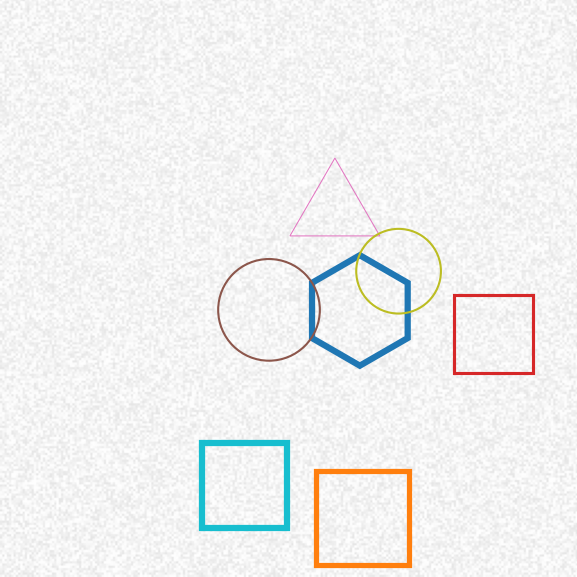[{"shape": "hexagon", "thickness": 3, "radius": 0.48, "center": [0.623, 0.462]}, {"shape": "square", "thickness": 2.5, "radius": 0.41, "center": [0.628, 0.102]}, {"shape": "square", "thickness": 1.5, "radius": 0.34, "center": [0.854, 0.421]}, {"shape": "circle", "thickness": 1, "radius": 0.44, "center": [0.466, 0.463]}, {"shape": "triangle", "thickness": 0.5, "radius": 0.45, "center": [0.58, 0.636]}, {"shape": "circle", "thickness": 1, "radius": 0.37, "center": [0.69, 0.53]}, {"shape": "square", "thickness": 3, "radius": 0.37, "center": [0.423, 0.158]}]